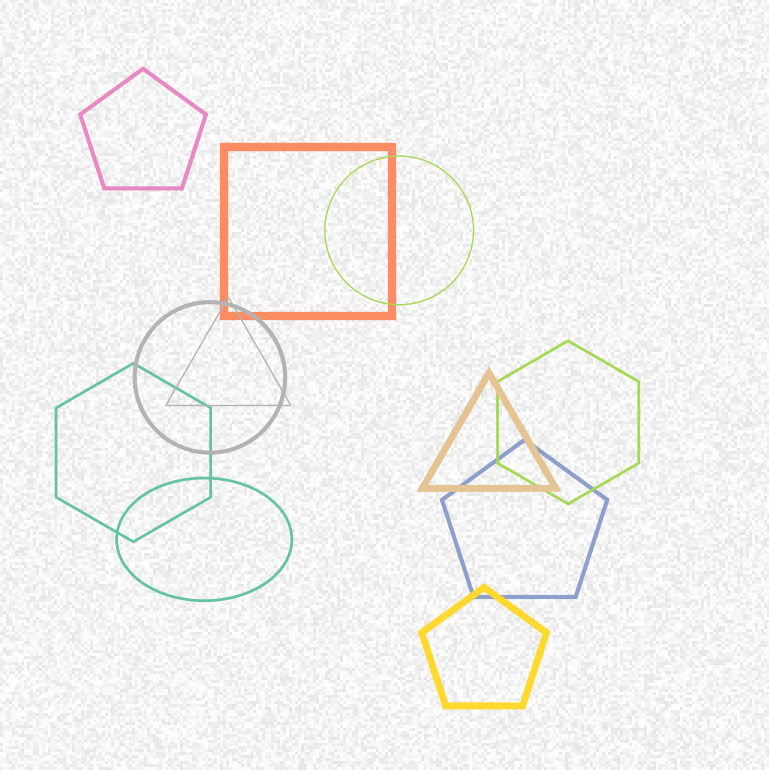[{"shape": "hexagon", "thickness": 1, "radius": 0.58, "center": [0.173, 0.412]}, {"shape": "oval", "thickness": 1, "radius": 0.57, "center": [0.265, 0.299]}, {"shape": "square", "thickness": 3, "radius": 0.55, "center": [0.4, 0.699]}, {"shape": "pentagon", "thickness": 1.5, "radius": 0.56, "center": [0.681, 0.316]}, {"shape": "pentagon", "thickness": 1.5, "radius": 0.43, "center": [0.186, 0.825]}, {"shape": "hexagon", "thickness": 1, "radius": 0.53, "center": [0.738, 0.451]}, {"shape": "circle", "thickness": 0.5, "radius": 0.48, "center": [0.518, 0.701]}, {"shape": "pentagon", "thickness": 2.5, "radius": 0.43, "center": [0.629, 0.152]}, {"shape": "triangle", "thickness": 2.5, "radius": 0.5, "center": [0.635, 0.416]}, {"shape": "circle", "thickness": 1.5, "radius": 0.49, "center": [0.273, 0.51]}, {"shape": "triangle", "thickness": 0.5, "radius": 0.47, "center": [0.297, 0.52]}]